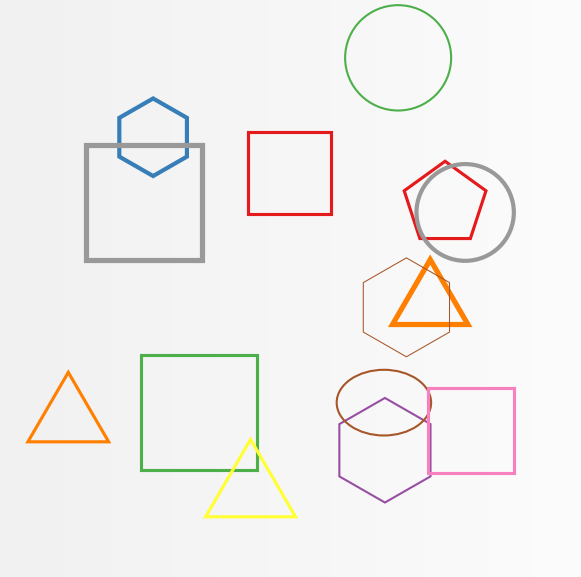[{"shape": "pentagon", "thickness": 1.5, "radius": 0.37, "center": [0.766, 0.646]}, {"shape": "square", "thickness": 1.5, "radius": 0.35, "center": [0.498, 0.7]}, {"shape": "hexagon", "thickness": 2, "radius": 0.34, "center": [0.263, 0.761]}, {"shape": "circle", "thickness": 1, "radius": 0.46, "center": [0.685, 0.899]}, {"shape": "square", "thickness": 1.5, "radius": 0.5, "center": [0.342, 0.285]}, {"shape": "hexagon", "thickness": 1, "radius": 0.45, "center": [0.662, 0.219]}, {"shape": "triangle", "thickness": 2.5, "radius": 0.37, "center": [0.74, 0.475]}, {"shape": "triangle", "thickness": 1.5, "radius": 0.4, "center": [0.117, 0.274]}, {"shape": "triangle", "thickness": 1.5, "radius": 0.45, "center": [0.431, 0.149]}, {"shape": "hexagon", "thickness": 0.5, "radius": 0.43, "center": [0.699, 0.467]}, {"shape": "oval", "thickness": 1, "radius": 0.41, "center": [0.66, 0.302]}, {"shape": "square", "thickness": 1.5, "radius": 0.37, "center": [0.81, 0.253]}, {"shape": "circle", "thickness": 2, "radius": 0.42, "center": [0.8, 0.631]}, {"shape": "square", "thickness": 2.5, "radius": 0.5, "center": [0.247, 0.648]}]